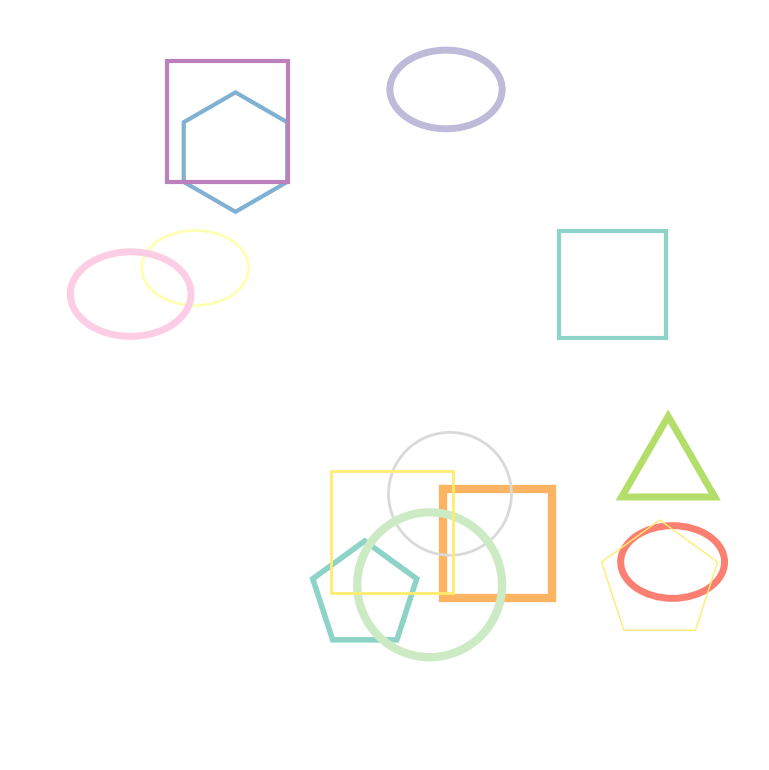[{"shape": "square", "thickness": 1.5, "radius": 0.35, "center": [0.795, 0.631]}, {"shape": "pentagon", "thickness": 2, "radius": 0.35, "center": [0.474, 0.226]}, {"shape": "oval", "thickness": 1, "radius": 0.35, "center": [0.253, 0.652]}, {"shape": "oval", "thickness": 2.5, "radius": 0.36, "center": [0.579, 0.884]}, {"shape": "oval", "thickness": 2.5, "radius": 0.34, "center": [0.874, 0.27]}, {"shape": "hexagon", "thickness": 1.5, "radius": 0.39, "center": [0.306, 0.802]}, {"shape": "square", "thickness": 3, "radius": 0.35, "center": [0.646, 0.294]}, {"shape": "triangle", "thickness": 2.5, "radius": 0.35, "center": [0.868, 0.389]}, {"shape": "oval", "thickness": 2.5, "radius": 0.39, "center": [0.17, 0.618]}, {"shape": "circle", "thickness": 1, "radius": 0.4, "center": [0.584, 0.359]}, {"shape": "square", "thickness": 1.5, "radius": 0.39, "center": [0.295, 0.842]}, {"shape": "circle", "thickness": 3, "radius": 0.47, "center": [0.558, 0.241]}, {"shape": "square", "thickness": 1, "radius": 0.4, "center": [0.509, 0.309]}, {"shape": "pentagon", "thickness": 0.5, "radius": 0.4, "center": [0.857, 0.246]}]